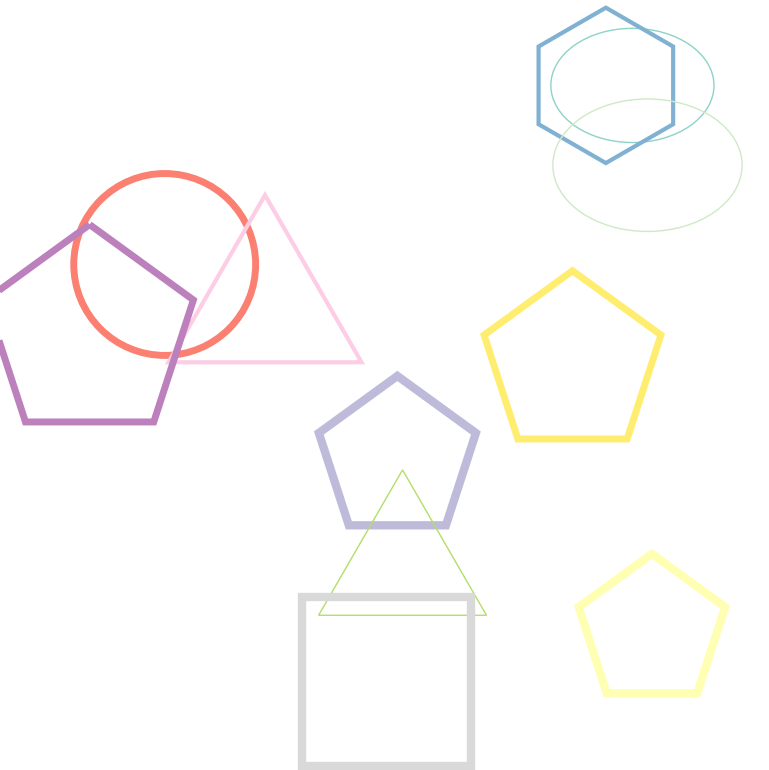[{"shape": "oval", "thickness": 0.5, "radius": 0.53, "center": [0.821, 0.889]}, {"shape": "pentagon", "thickness": 3, "radius": 0.5, "center": [0.847, 0.181]}, {"shape": "pentagon", "thickness": 3, "radius": 0.54, "center": [0.516, 0.405]}, {"shape": "circle", "thickness": 2.5, "radius": 0.59, "center": [0.214, 0.657]}, {"shape": "hexagon", "thickness": 1.5, "radius": 0.5, "center": [0.787, 0.889]}, {"shape": "triangle", "thickness": 0.5, "radius": 0.63, "center": [0.523, 0.264]}, {"shape": "triangle", "thickness": 1.5, "radius": 0.72, "center": [0.344, 0.602]}, {"shape": "square", "thickness": 3, "radius": 0.55, "center": [0.502, 0.115]}, {"shape": "pentagon", "thickness": 2.5, "radius": 0.71, "center": [0.116, 0.567]}, {"shape": "oval", "thickness": 0.5, "radius": 0.61, "center": [0.841, 0.785]}, {"shape": "pentagon", "thickness": 2.5, "radius": 0.6, "center": [0.744, 0.528]}]